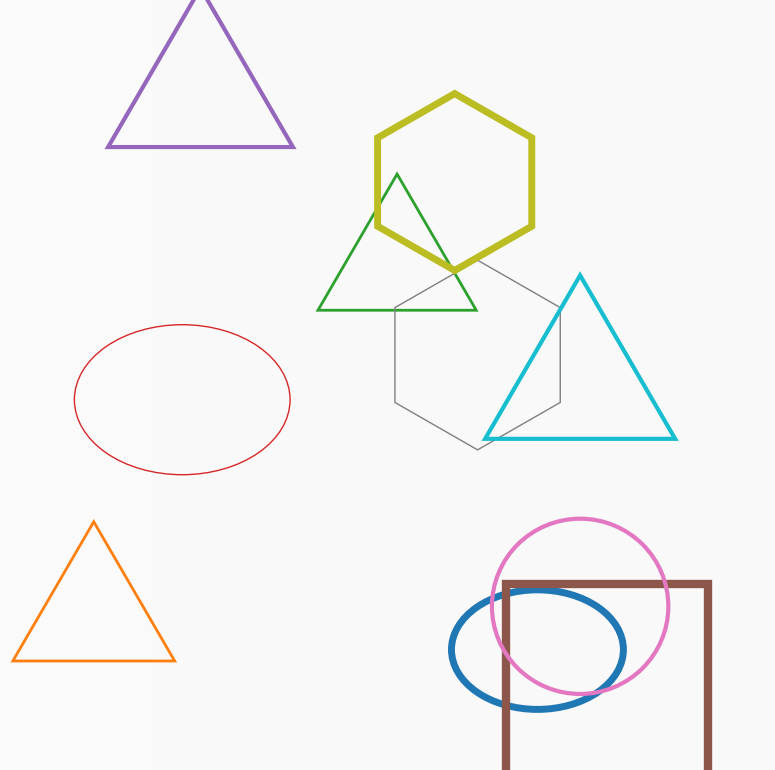[{"shape": "oval", "thickness": 2.5, "radius": 0.55, "center": [0.693, 0.156]}, {"shape": "triangle", "thickness": 1, "radius": 0.6, "center": [0.121, 0.202]}, {"shape": "triangle", "thickness": 1, "radius": 0.59, "center": [0.512, 0.656]}, {"shape": "oval", "thickness": 0.5, "radius": 0.7, "center": [0.235, 0.481]}, {"shape": "triangle", "thickness": 1.5, "radius": 0.69, "center": [0.259, 0.878]}, {"shape": "square", "thickness": 3, "radius": 0.65, "center": [0.783, 0.111]}, {"shape": "circle", "thickness": 1.5, "radius": 0.57, "center": [0.749, 0.213]}, {"shape": "hexagon", "thickness": 0.5, "radius": 0.62, "center": [0.616, 0.539]}, {"shape": "hexagon", "thickness": 2.5, "radius": 0.57, "center": [0.587, 0.764]}, {"shape": "triangle", "thickness": 1.5, "radius": 0.71, "center": [0.749, 0.501]}]